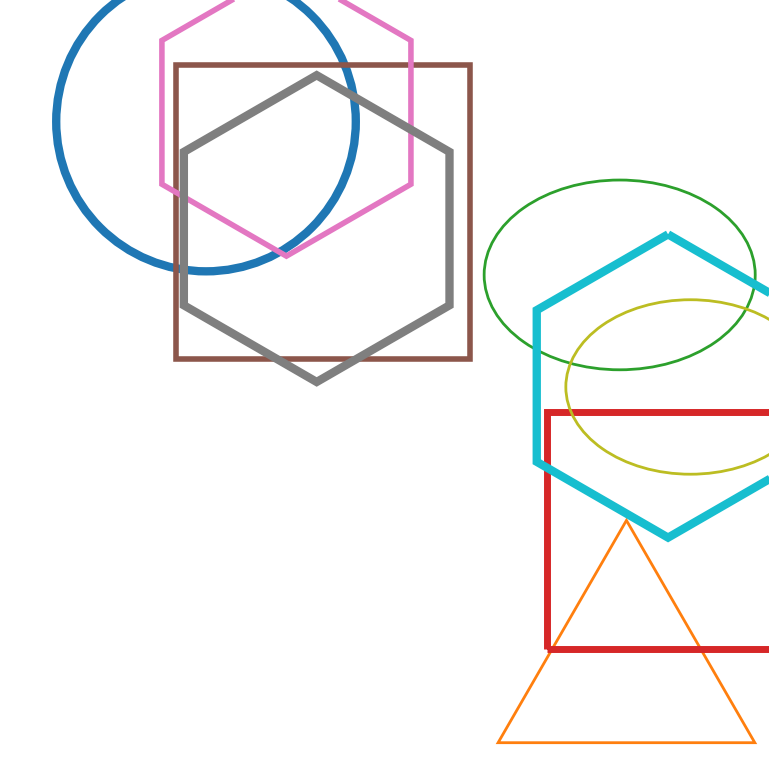[{"shape": "circle", "thickness": 3, "radius": 0.97, "center": [0.268, 0.842]}, {"shape": "triangle", "thickness": 1, "radius": 0.96, "center": [0.814, 0.132]}, {"shape": "oval", "thickness": 1, "radius": 0.88, "center": [0.805, 0.643]}, {"shape": "square", "thickness": 2.5, "radius": 0.77, "center": [0.863, 0.311]}, {"shape": "square", "thickness": 2, "radius": 0.95, "center": [0.42, 0.725]}, {"shape": "hexagon", "thickness": 2, "radius": 0.93, "center": [0.372, 0.854]}, {"shape": "hexagon", "thickness": 3, "radius": 1.0, "center": [0.411, 0.703]}, {"shape": "oval", "thickness": 1, "radius": 0.81, "center": [0.897, 0.497]}, {"shape": "hexagon", "thickness": 3, "radius": 0.98, "center": [0.868, 0.499]}]